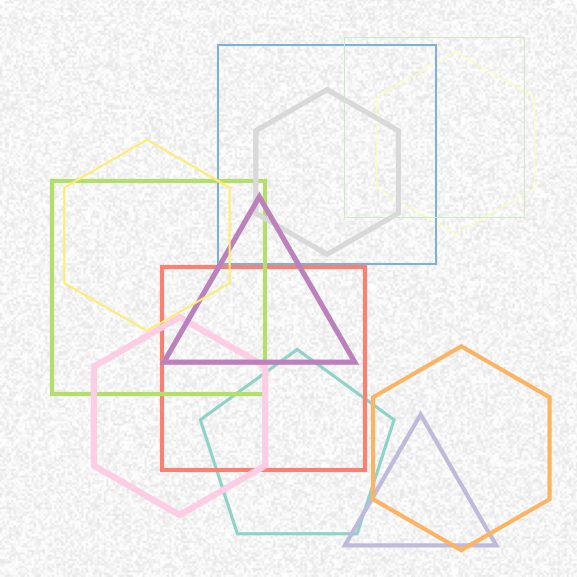[{"shape": "pentagon", "thickness": 1.5, "radius": 0.88, "center": [0.515, 0.218]}, {"shape": "hexagon", "thickness": 0.5, "radius": 0.79, "center": [0.789, 0.752]}, {"shape": "triangle", "thickness": 2, "radius": 0.76, "center": [0.728, 0.13]}, {"shape": "square", "thickness": 2, "radius": 0.88, "center": [0.456, 0.361]}, {"shape": "square", "thickness": 1, "radius": 0.95, "center": [0.566, 0.731]}, {"shape": "hexagon", "thickness": 2, "radius": 0.88, "center": [0.799, 0.223]}, {"shape": "square", "thickness": 2, "radius": 0.92, "center": [0.274, 0.502]}, {"shape": "hexagon", "thickness": 3, "radius": 0.86, "center": [0.311, 0.279]}, {"shape": "hexagon", "thickness": 2.5, "radius": 0.71, "center": [0.566, 0.701]}, {"shape": "triangle", "thickness": 2.5, "radius": 0.95, "center": [0.449, 0.467]}, {"shape": "square", "thickness": 0.5, "radius": 0.78, "center": [0.752, 0.779]}, {"shape": "hexagon", "thickness": 1, "radius": 0.83, "center": [0.254, 0.592]}]